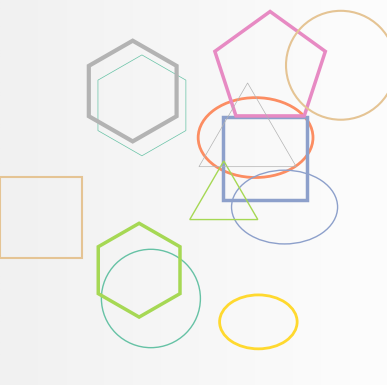[{"shape": "hexagon", "thickness": 0.5, "radius": 0.66, "center": [0.366, 0.726]}, {"shape": "circle", "thickness": 1, "radius": 0.64, "center": [0.389, 0.225]}, {"shape": "oval", "thickness": 2, "radius": 0.74, "center": [0.66, 0.643]}, {"shape": "square", "thickness": 2.5, "radius": 0.54, "center": [0.683, 0.589]}, {"shape": "oval", "thickness": 1, "radius": 0.68, "center": [0.734, 0.462]}, {"shape": "pentagon", "thickness": 2.5, "radius": 0.75, "center": [0.697, 0.82]}, {"shape": "hexagon", "thickness": 2.5, "radius": 0.61, "center": [0.359, 0.298]}, {"shape": "triangle", "thickness": 1, "radius": 0.51, "center": [0.578, 0.48]}, {"shape": "oval", "thickness": 2, "radius": 0.5, "center": [0.667, 0.164]}, {"shape": "square", "thickness": 1.5, "radius": 0.53, "center": [0.105, 0.435]}, {"shape": "circle", "thickness": 1.5, "radius": 0.71, "center": [0.88, 0.83]}, {"shape": "hexagon", "thickness": 3, "radius": 0.65, "center": [0.342, 0.764]}, {"shape": "triangle", "thickness": 0.5, "radius": 0.72, "center": [0.639, 0.64]}]